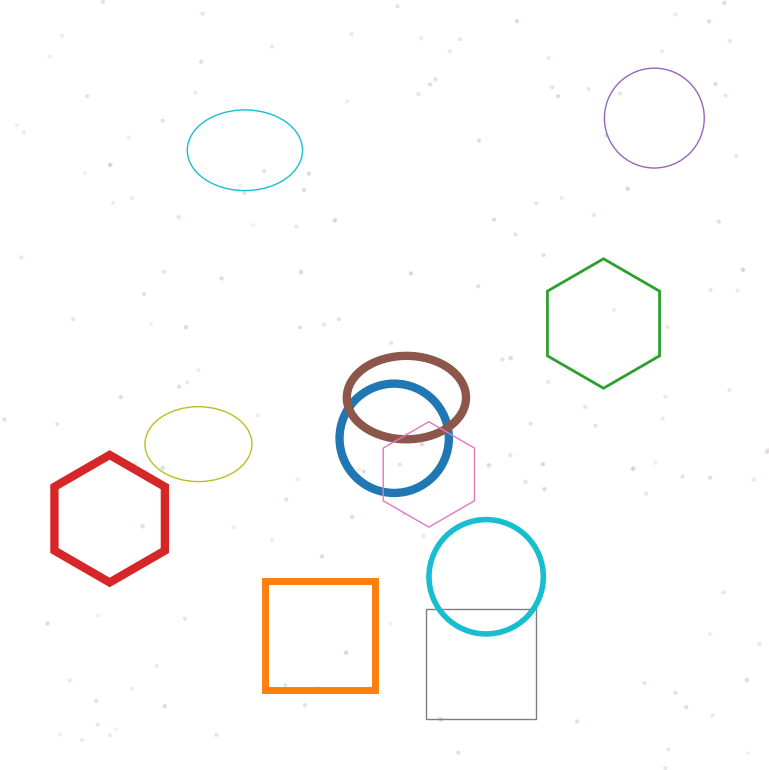[{"shape": "circle", "thickness": 3, "radius": 0.35, "center": [0.512, 0.431]}, {"shape": "square", "thickness": 2.5, "radius": 0.36, "center": [0.416, 0.175]}, {"shape": "hexagon", "thickness": 1, "radius": 0.42, "center": [0.784, 0.58]}, {"shape": "hexagon", "thickness": 3, "radius": 0.41, "center": [0.142, 0.326]}, {"shape": "circle", "thickness": 0.5, "radius": 0.32, "center": [0.85, 0.847]}, {"shape": "oval", "thickness": 3, "radius": 0.39, "center": [0.528, 0.484]}, {"shape": "hexagon", "thickness": 0.5, "radius": 0.34, "center": [0.557, 0.384]}, {"shape": "square", "thickness": 0.5, "radius": 0.36, "center": [0.625, 0.137]}, {"shape": "oval", "thickness": 0.5, "radius": 0.35, "center": [0.258, 0.423]}, {"shape": "circle", "thickness": 2, "radius": 0.37, "center": [0.631, 0.251]}, {"shape": "oval", "thickness": 0.5, "radius": 0.37, "center": [0.318, 0.805]}]